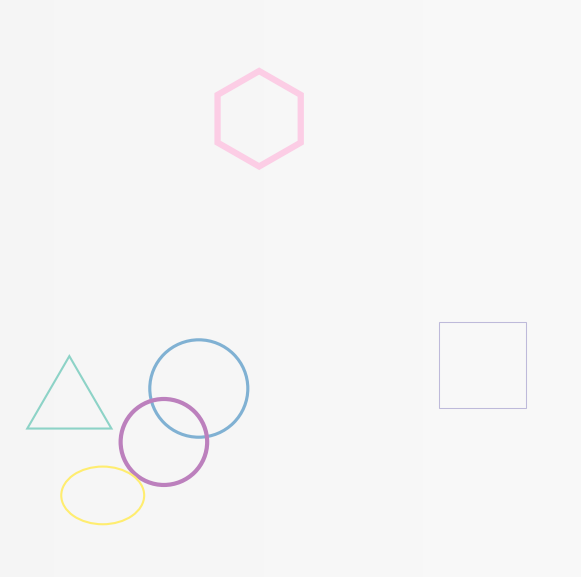[{"shape": "triangle", "thickness": 1, "radius": 0.42, "center": [0.119, 0.299]}, {"shape": "square", "thickness": 0.5, "radius": 0.38, "center": [0.831, 0.367]}, {"shape": "circle", "thickness": 1.5, "radius": 0.42, "center": [0.342, 0.326]}, {"shape": "hexagon", "thickness": 3, "radius": 0.41, "center": [0.446, 0.794]}, {"shape": "circle", "thickness": 2, "radius": 0.37, "center": [0.282, 0.234]}, {"shape": "oval", "thickness": 1, "radius": 0.36, "center": [0.177, 0.141]}]